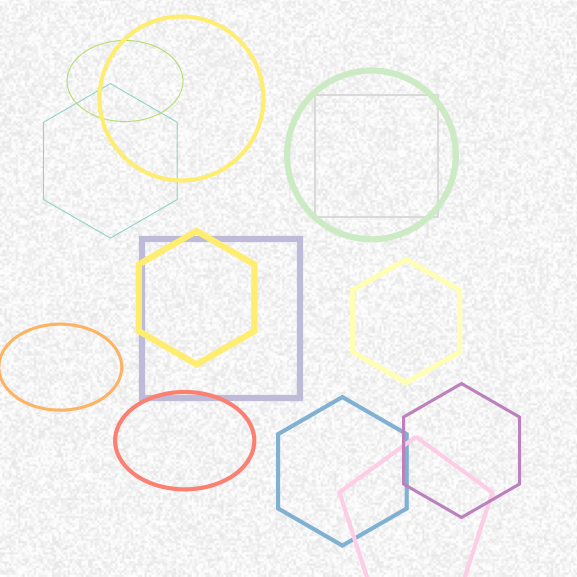[{"shape": "hexagon", "thickness": 0.5, "radius": 0.67, "center": [0.191, 0.721]}, {"shape": "hexagon", "thickness": 2.5, "radius": 0.53, "center": [0.703, 0.443]}, {"shape": "square", "thickness": 3, "radius": 0.69, "center": [0.383, 0.447]}, {"shape": "oval", "thickness": 2, "radius": 0.6, "center": [0.32, 0.236]}, {"shape": "hexagon", "thickness": 2, "radius": 0.64, "center": [0.593, 0.183]}, {"shape": "oval", "thickness": 1.5, "radius": 0.53, "center": [0.104, 0.363]}, {"shape": "oval", "thickness": 0.5, "radius": 0.5, "center": [0.217, 0.859]}, {"shape": "pentagon", "thickness": 2, "radius": 0.7, "center": [0.72, 0.104]}, {"shape": "square", "thickness": 1, "radius": 0.53, "center": [0.652, 0.729]}, {"shape": "hexagon", "thickness": 1.5, "radius": 0.58, "center": [0.799, 0.219]}, {"shape": "circle", "thickness": 3, "radius": 0.73, "center": [0.643, 0.731]}, {"shape": "circle", "thickness": 2, "radius": 0.71, "center": [0.314, 0.829]}, {"shape": "hexagon", "thickness": 3, "radius": 0.58, "center": [0.34, 0.484]}]